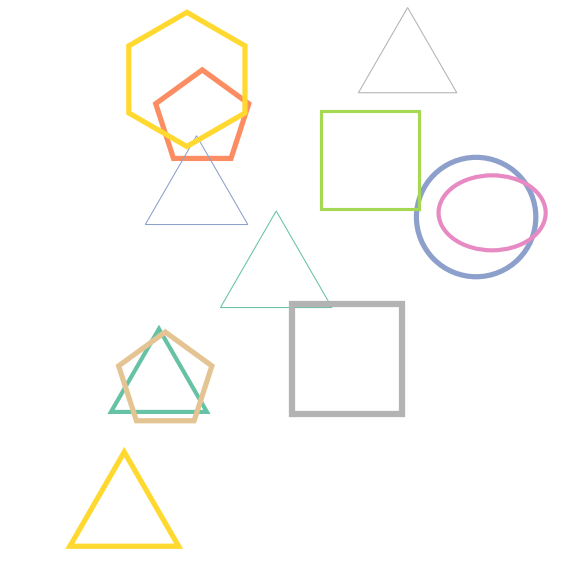[{"shape": "triangle", "thickness": 0.5, "radius": 0.56, "center": [0.478, 0.522]}, {"shape": "triangle", "thickness": 2, "radius": 0.48, "center": [0.275, 0.334]}, {"shape": "pentagon", "thickness": 2.5, "radius": 0.42, "center": [0.35, 0.793]}, {"shape": "triangle", "thickness": 0.5, "radius": 0.51, "center": [0.34, 0.662]}, {"shape": "circle", "thickness": 2.5, "radius": 0.52, "center": [0.824, 0.623]}, {"shape": "oval", "thickness": 2, "radius": 0.46, "center": [0.852, 0.631]}, {"shape": "square", "thickness": 1.5, "radius": 0.43, "center": [0.641, 0.722]}, {"shape": "hexagon", "thickness": 2.5, "radius": 0.58, "center": [0.324, 0.862]}, {"shape": "triangle", "thickness": 2.5, "radius": 0.54, "center": [0.215, 0.108]}, {"shape": "pentagon", "thickness": 2.5, "radius": 0.42, "center": [0.286, 0.339]}, {"shape": "triangle", "thickness": 0.5, "radius": 0.49, "center": [0.706, 0.888]}, {"shape": "square", "thickness": 3, "radius": 0.48, "center": [0.601, 0.378]}]